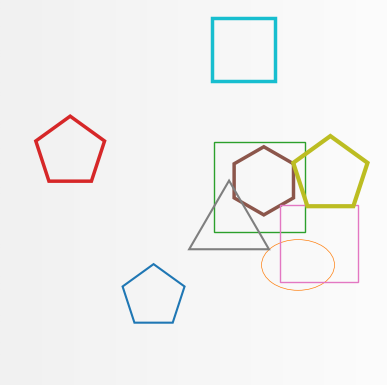[{"shape": "pentagon", "thickness": 1.5, "radius": 0.42, "center": [0.396, 0.23]}, {"shape": "oval", "thickness": 0.5, "radius": 0.47, "center": [0.769, 0.312]}, {"shape": "square", "thickness": 1, "radius": 0.58, "center": [0.67, 0.514]}, {"shape": "pentagon", "thickness": 2.5, "radius": 0.47, "center": [0.181, 0.605]}, {"shape": "hexagon", "thickness": 2.5, "radius": 0.44, "center": [0.681, 0.53]}, {"shape": "square", "thickness": 1, "radius": 0.5, "center": [0.823, 0.367]}, {"shape": "triangle", "thickness": 1.5, "radius": 0.59, "center": [0.591, 0.412]}, {"shape": "pentagon", "thickness": 3, "radius": 0.5, "center": [0.853, 0.546]}, {"shape": "square", "thickness": 2.5, "radius": 0.41, "center": [0.629, 0.871]}]